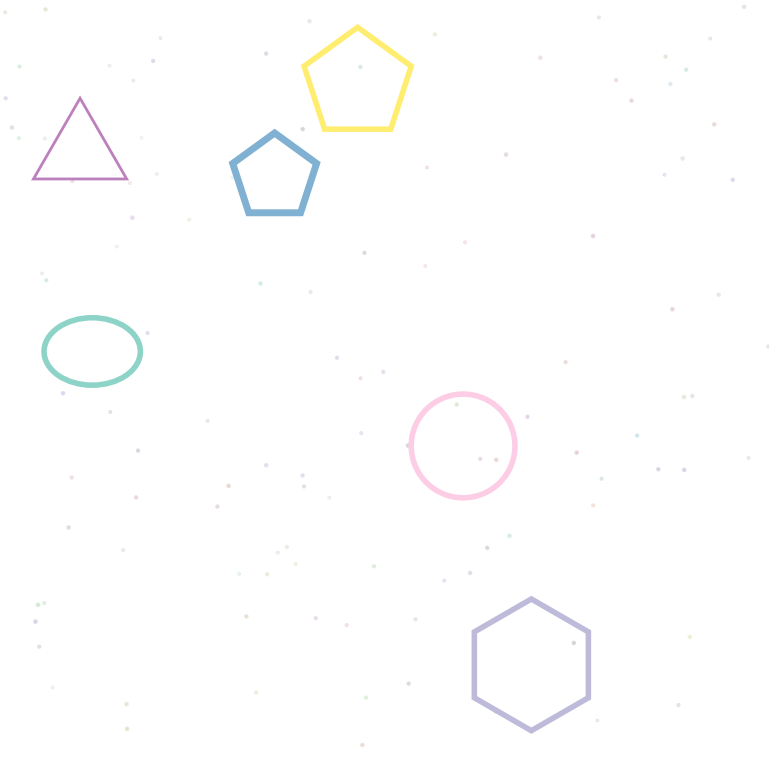[{"shape": "oval", "thickness": 2, "radius": 0.31, "center": [0.12, 0.544]}, {"shape": "hexagon", "thickness": 2, "radius": 0.43, "center": [0.69, 0.137]}, {"shape": "pentagon", "thickness": 2.5, "radius": 0.29, "center": [0.357, 0.77]}, {"shape": "circle", "thickness": 2, "radius": 0.34, "center": [0.601, 0.421]}, {"shape": "triangle", "thickness": 1, "radius": 0.35, "center": [0.104, 0.803]}, {"shape": "pentagon", "thickness": 2, "radius": 0.37, "center": [0.464, 0.891]}]